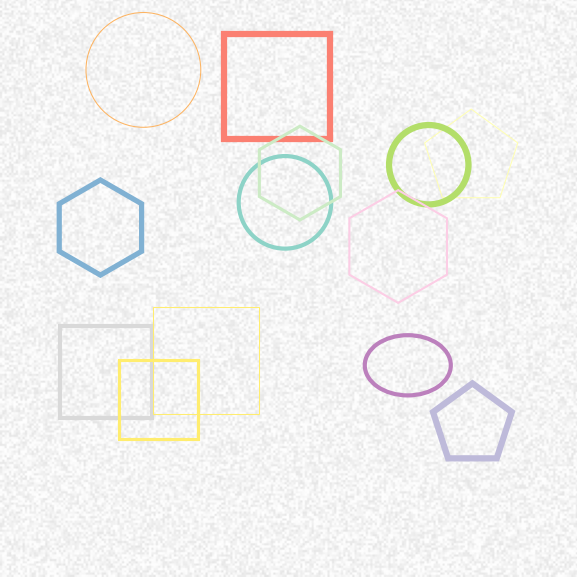[{"shape": "circle", "thickness": 2, "radius": 0.4, "center": [0.493, 0.649]}, {"shape": "pentagon", "thickness": 0.5, "radius": 0.42, "center": [0.816, 0.725]}, {"shape": "pentagon", "thickness": 3, "radius": 0.36, "center": [0.818, 0.263]}, {"shape": "square", "thickness": 3, "radius": 0.46, "center": [0.48, 0.85]}, {"shape": "hexagon", "thickness": 2.5, "radius": 0.41, "center": [0.174, 0.605]}, {"shape": "circle", "thickness": 0.5, "radius": 0.5, "center": [0.248, 0.878]}, {"shape": "circle", "thickness": 3, "radius": 0.34, "center": [0.742, 0.714]}, {"shape": "hexagon", "thickness": 1, "radius": 0.49, "center": [0.689, 0.572]}, {"shape": "square", "thickness": 2, "radius": 0.4, "center": [0.184, 0.355]}, {"shape": "oval", "thickness": 2, "radius": 0.37, "center": [0.706, 0.367]}, {"shape": "hexagon", "thickness": 1.5, "radius": 0.41, "center": [0.519, 0.699]}, {"shape": "square", "thickness": 0.5, "radius": 0.46, "center": [0.356, 0.374]}, {"shape": "square", "thickness": 1.5, "radius": 0.34, "center": [0.274, 0.308]}]